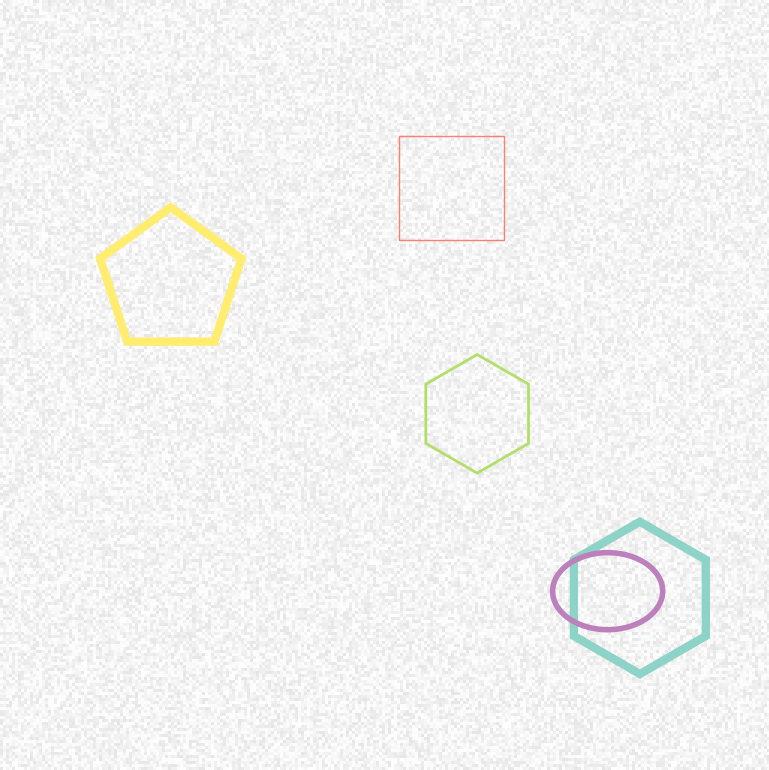[{"shape": "hexagon", "thickness": 3, "radius": 0.49, "center": [0.831, 0.224]}, {"shape": "square", "thickness": 0.5, "radius": 0.34, "center": [0.587, 0.756]}, {"shape": "hexagon", "thickness": 1, "radius": 0.38, "center": [0.62, 0.463]}, {"shape": "oval", "thickness": 2, "radius": 0.36, "center": [0.789, 0.232]}, {"shape": "pentagon", "thickness": 3, "radius": 0.48, "center": [0.222, 0.634]}]